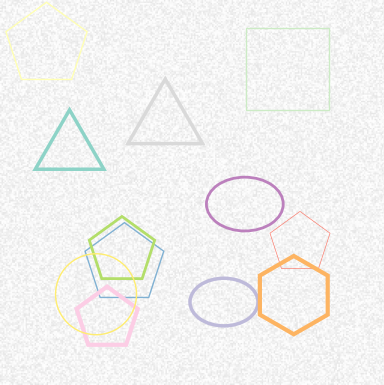[{"shape": "triangle", "thickness": 2.5, "radius": 0.51, "center": [0.181, 0.612]}, {"shape": "pentagon", "thickness": 1, "radius": 0.55, "center": [0.121, 0.883]}, {"shape": "oval", "thickness": 2.5, "radius": 0.44, "center": [0.582, 0.215]}, {"shape": "pentagon", "thickness": 0.5, "radius": 0.41, "center": [0.779, 0.369]}, {"shape": "pentagon", "thickness": 1, "radius": 0.54, "center": [0.323, 0.314]}, {"shape": "hexagon", "thickness": 3, "radius": 0.51, "center": [0.763, 0.233]}, {"shape": "pentagon", "thickness": 2, "radius": 0.45, "center": [0.317, 0.349]}, {"shape": "pentagon", "thickness": 3, "radius": 0.42, "center": [0.278, 0.172]}, {"shape": "triangle", "thickness": 2.5, "radius": 0.56, "center": [0.429, 0.683]}, {"shape": "oval", "thickness": 2, "radius": 0.5, "center": [0.636, 0.47]}, {"shape": "square", "thickness": 1, "radius": 0.54, "center": [0.747, 0.821]}, {"shape": "circle", "thickness": 1, "radius": 0.53, "center": [0.249, 0.236]}]